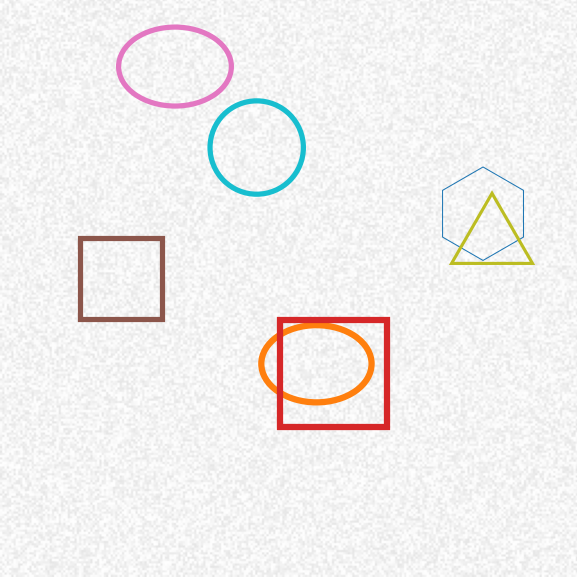[{"shape": "hexagon", "thickness": 0.5, "radius": 0.4, "center": [0.836, 0.629]}, {"shape": "oval", "thickness": 3, "radius": 0.48, "center": [0.548, 0.369]}, {"shape": "square", "thickness": 3, "radius": 0.47, "center": [0.577, 0.353]}, {"shape": "square", "thickness": 2.5, "radius": 0.35, "center": [0.21, 0.517]}, {"shape": "oval", "thickness": 2.5, "radius": 0.49, "center": [0.303, 0.884]}, {"shape": "triangle", "thickness": 1.5, "radius": 0.4, "center": [0.852, 0.583]}, {"shape": "circle", "thickness": 2.5, "radius": 0.4, "center": [0.445, 0.744]}]